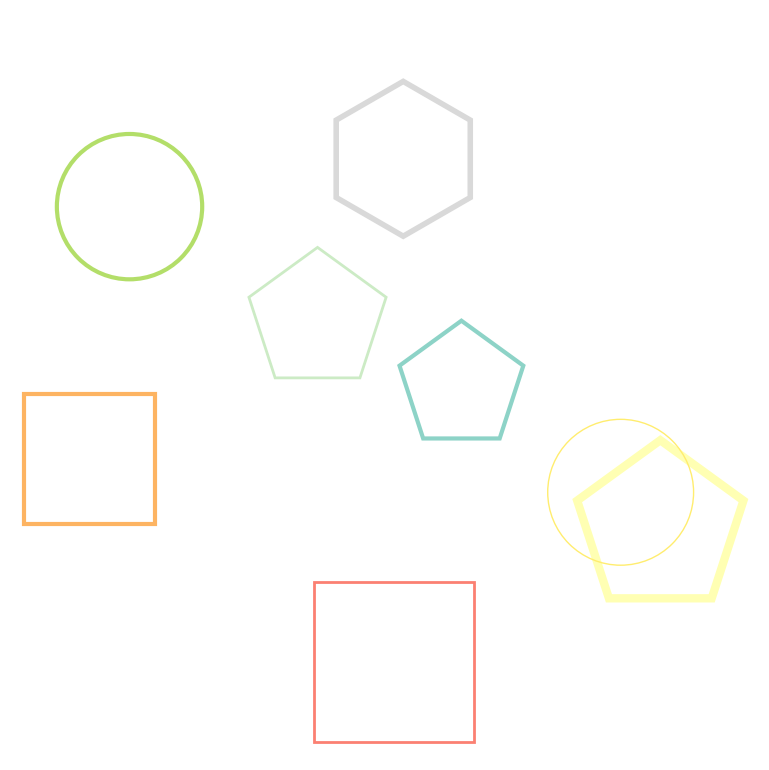[{"shape": "pentagon", "thickness": 1.5, "radius": 0.42, "center": [0.599, 0.499]}, {"shape": "pentagon", "thickness": 3, "radius": 0.57, "center": [0.858, 0.315]}, {"shape": "square", "thickness": 1, "radius": 0.52, "center": [0.512, 0.14]}, {"shape": "square", "thickness": 1.5, "radius": 0.42, "center": [0.116, 0.404]}, {"shape": "circle", "thickness": 1.5, "radius": 0.47, "center": [0.168, 0.732]}, {"shape": "hexagon", "thickness": 2, "radius": 0.5, "center": [0.524, 0.794]}, {"shape": "pentagon", "thickness": 1, "radius": 0.47, "center": [0.412, 0.585]}, {"shape": "circle", "thickness": 0.5, "radius": 0.47, "center": [0.806, 0.361]}]